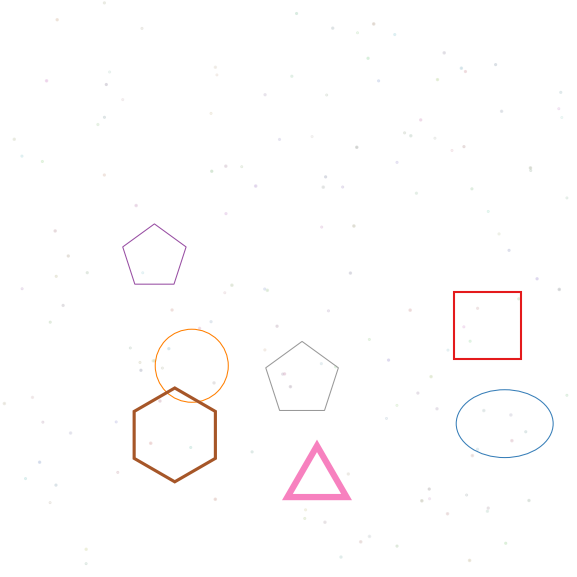[{"shape": "square", "thickness": 1, "radius": 0.29, "center": [0.844, 0.435]}, {"shape": "oval", "thickness": 0.5, "radius": 0.42, "center": [0.874, 0.266]}, {"shape": "pentagon", "thickness": 0.5, "radius": 0.29, "center": [0.267, 0.554]}, {"shape": "circle", "thickness": 0.5, "radius": 0.32, "center": [0.332, 0.366]}, {"shape": "hexagon", "thickness": 1.5, "radius": 0.41, "center": [0.303, 0.246]}, {"shape": "triangle", "thickness": 3, "radius": 0.3, "center": [0.549, 0.168]}, {"shape": "pentagon", "thickness": 0.5, "radius": 0.33, "center": [0.523, 0.342]}]